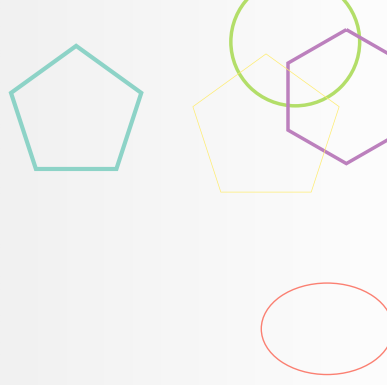[{"shape": "pentagon", "thickness": 3, "radius": 0.88, "center": [0.197, 0.704]}, {"shape": "oval", "thickness": 1, "radius": 0.85, "center": [0.844, 0.146]}, {"shape": "circle", "thickness": 2.5, "radius": 0.83, "center": [0.762, 0.891]}, {"shape": "hexagon", "thickness": 2.5, "radius": 0.87, "center": [0.894, 0.749]}, {"shape": "pentagon", "thickness": 0.5, "radius": 0.99, "center": [0.686, 0.662]}]